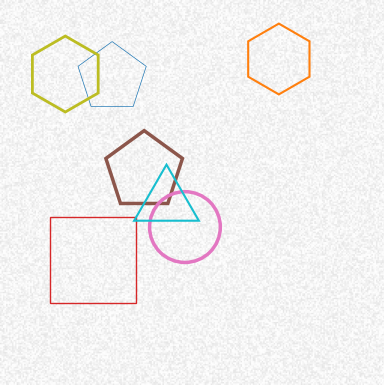[{"shape": "pentagon", "thickness": 0.5, "radius": 0.47, "center": [0.291, 0.799]}, {"shape": "hexagon", "thickness": 1.5, "radius": 0.46, "center": [0.724, 0.847]}, {"shape": "square", "thickness": 1, "radius": 0.56, "center": [0.243, 0.324]}, {"shape": "pentagon", "thickness": 2.5, "radius": 0.52, "center": [0.374, 0.556]}, {"shape": "circle", "thickness": 2.5, "radius": 0.46, "center": [0.48, 0.41]}, {"shape": "hexagon", "thickness": 2, "radius": 0.49, "center": [0.17, 0.808]}, {"shape": "triangle", "thickness": 1.5, "radius": 0.49, "center": [0.432, 0.475]}]